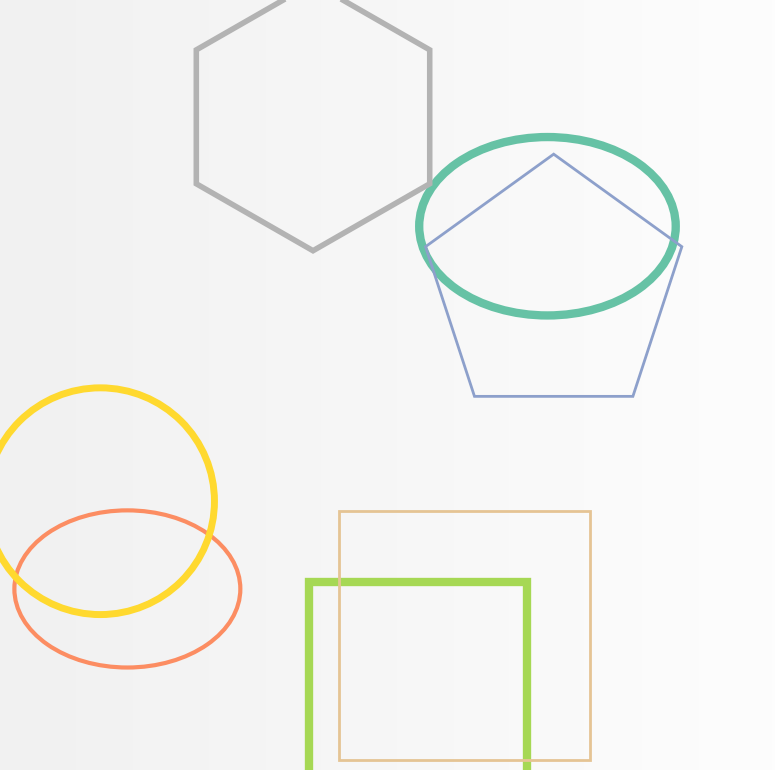[{"shape": "oval", "thickness": 3, "radius": 0.83, "center": [0.706, 0.706]}, {"shape": "oval", "thickness": 1.5, "radius": 0.73, "center": [0.164, 0.235]}, {"shape": "pentagon", "thickness": 1, "radius": 0.87, "center": [0.714, 0.626]}, {"shape": "square", "thickness": 3, "radius": 0.7, "center": [0.539, 0.104]}, {"shape": "circle", "thickness": 2.5, "radius": 0.74, "center": [0.129, 0.349]}, {"shape": "square", "thickness": 1, "radius": 0.81, "center": [0.599, 0.174]}, {"shape": "hexagon", "thickness": 2, "radius": 0.87, "center": [0.404, 0.848]}]